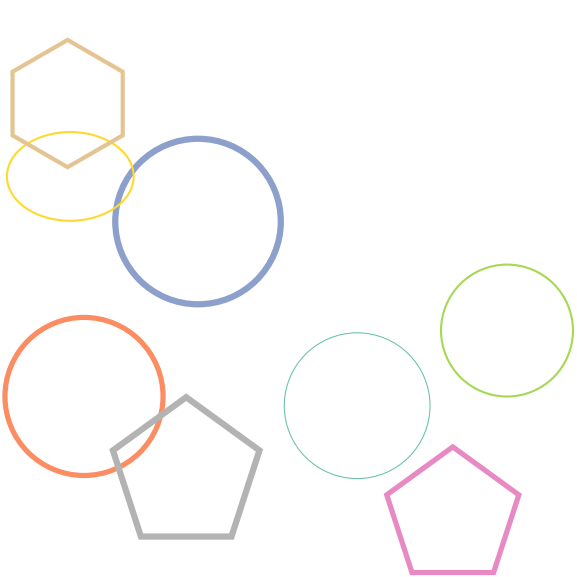[{"shape": "circle", "thickness": 0.5, "radius": 0.63, "center": [0.618, 0.297]}, {"shape": "circle", "thickness": 2.5, "radius": 0.68, "center": [0.145, 0.313]}, {"shape": "circle", "thickness": 3, "radius": 0.72, "center": [0.343, 0.616]}, {"shape": "pentagon", "thickness": 2.5, "radius": 0.6, "center": [0.784, 0.105]}, {"shape": "circle", "thickness": 1, "radius": 0.57, "center": [0.878, 0.427]}, {"shape": "oval", "thickness": 1, "radius": 0.55, "center": [0.122, 0.694]}, {"shape": "hexagon", "thickness": 2, "radius": 0.55, "center": [0.117, 0.82]}, {"shape": "pentagon", "thickness": 3, "radius": 0.67, "center": [0.322, 0.178]}]